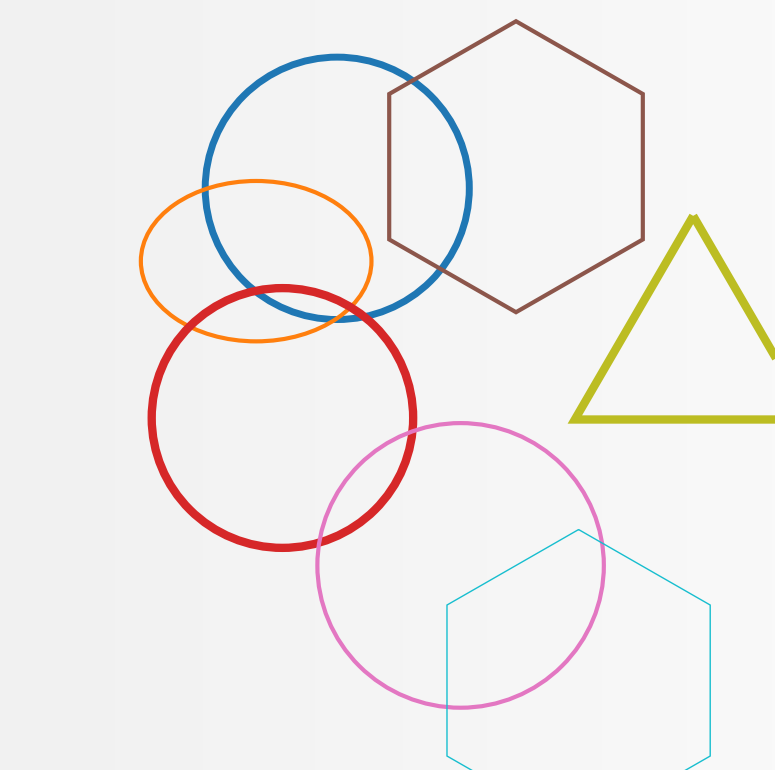[{"shape": "circle", "thickness": 2.5, "radius": 0.85, "center": [0.435, 0.755]}, {"shape": "oval", "thickness": 1.5, "radius": 0.74, "center": [0.331, 0.661]}, {"shape": "circle", "thickness": 3, "radius": 0.84, "center": [0.364, 0.457]}, {"shape": "hexagon", "thickness": 1.5, "radius": 0.94, "center": [0.666, 0.783]}, {"shape": "circle", "thickness": 1.5, "radius": 0.92, "center": [0.594, 0.266]}, {"shape": "triangle", "thickness": 3, "radius": 0.88, "center": [0.894, 0.543]}, {"shape": "hexagon", "thickness": 0.5, "radius": 0.98, "center": [0.747, 0.116]}]